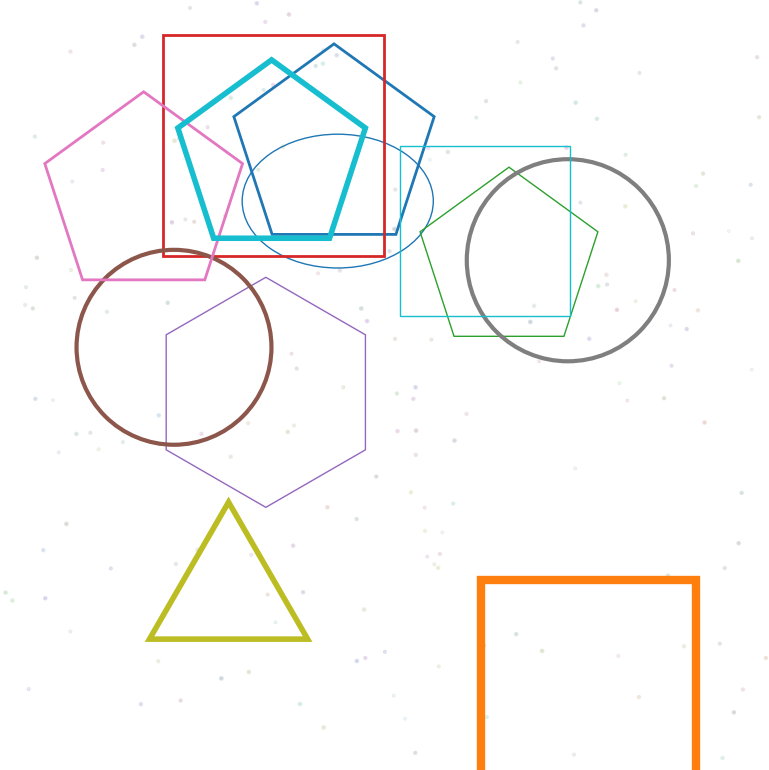[{"shape": "pentagon", "thickness": 1, "radius": 0.68, "center": [0.434, 0.806]}, {"shape": "oval", "thickness": 0.5, "radius": 0.62, "center": [0.439, 0.739]}, {"shape": "square", "thickness": 3, "radius": 0.7, "center": [0.764, 0.107]}, {"shape": "pentagon", "thickness": 0.5, "radius": 0.61, "center": [0.661, 0.661]}, {"shape": "square", "thickness": 1, "radius": 0.72, "center": [0.355, 0.811]}, {"shape": "hexagon", "thickness": 0.5, "radius": 0.75, "center": [0.345, 0.491]}, {"shape": "circle", "thickness": 1.5, "radius": 0.63, "center": [0.226, 0.549]}, {"shape": "pentagon", "thickness": 1, "radius": 0.68, "center": [0.187, 0.746]}, {"shape": "circle", "thickness": 1.5, "radius": 0.66, "center": [0.737, 0.662]}, {"shape": "triangle", "thickness": 2, "radius": 0.59, "center": [0.297, 0.229]}, {"shape": "pentagon", "thickness": 2, "radius": 0.64, "center": [0.353, 0.794]}, {"shape": "square", "thickness": 0.5, "radius": 0.55, "center": [0.629, 0.7]}]